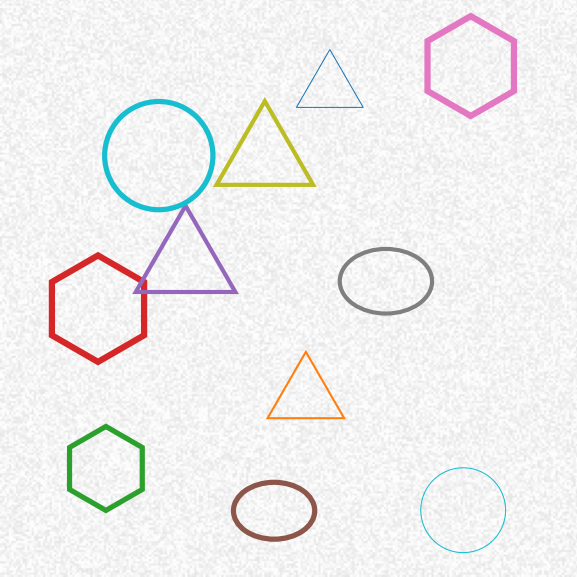[{"shape": "triangle", "thickness": 0.5, "radius": 0.33, "center": [0.571, 0.847]}, {"shape": "triangle", "thickness": 1, "radius": 0.38, "center": [0.53, 0.313]}, {"shape": "hexagon", "thickness": 2.5, "radius": 0.36, "center": [0.183, 0.188]}, {"shape": "hexagon", "thickness": 3, "radius": 0.46, "center": [0.17, 0.465]}, {"shape": "triangle", "thickness": 2, "radius": 0.5, "center": [0.321, 0.543]}, {"shape": "oval", "thickness": 2.5, "radius": 0.35, "center": [0.475, 0.115]}, {"shape": "hexagon", "thickness": 3, "radius": 0.43, "center": [0.815, 0.885]}, {"shape": "oval", "thickness": 2, "radius": 0.4, "center": [0.668, 0.512]}, {"shape": "triangle", "thickness": 2, "radius": 0.48, "center": [0.459, 0.727]}, {"shape": "circle", "thickness": 0.5, "radius": 0.37, "center": [0.802, 0.116]}, {"shape": "circle", "thickness": 2.5, "radius": 0.47, "center": [0.275, 0.73]}]